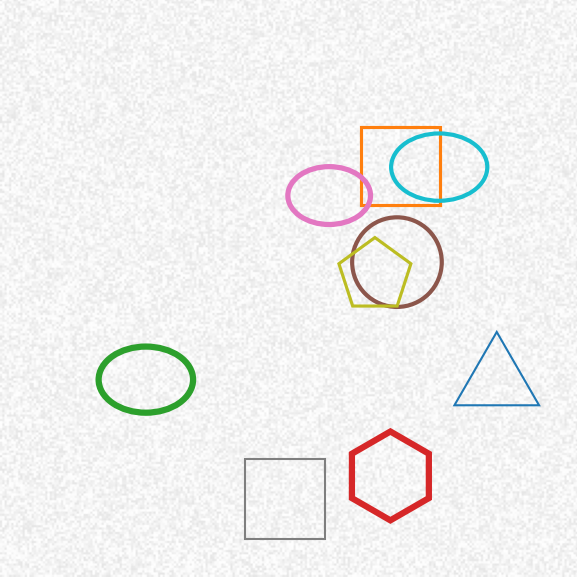[{"shape": "triangle", "thickness": 1, "radius": 0.42, "center": [0.86, 0.34]}, {"shape": "square", "thickness": 1.5, "radius": 0.34, "center": [0.694, 0.711]}, {"shape": "oval", "thickness": 3, "radius": 0.41, "center": [0.253, 0.342]}, {"shape": "hexagon", "thickness": 3, "radius": 0.38, "center": [0.676, 0.175]}, {"shape": "circle", "thickness": 2, "radius": 0.39, "center": [0.687, 0.545]}, {"shape": "oval", "thickness": 2.5, "radius": 0.36, "center": [0.57, 0.661]}, {"shape": "square", "thickness": 1, "radius": 0.35, "center": [0.494, 0.135]}, {"shape": "pentagon", "thickness": 1.5, "radius": 0.33, "center": [0.649, 0.522]}, {"shape": "oval", "thickness": 2, "radius": 0.42, "center": [0.761, 0.71]}]